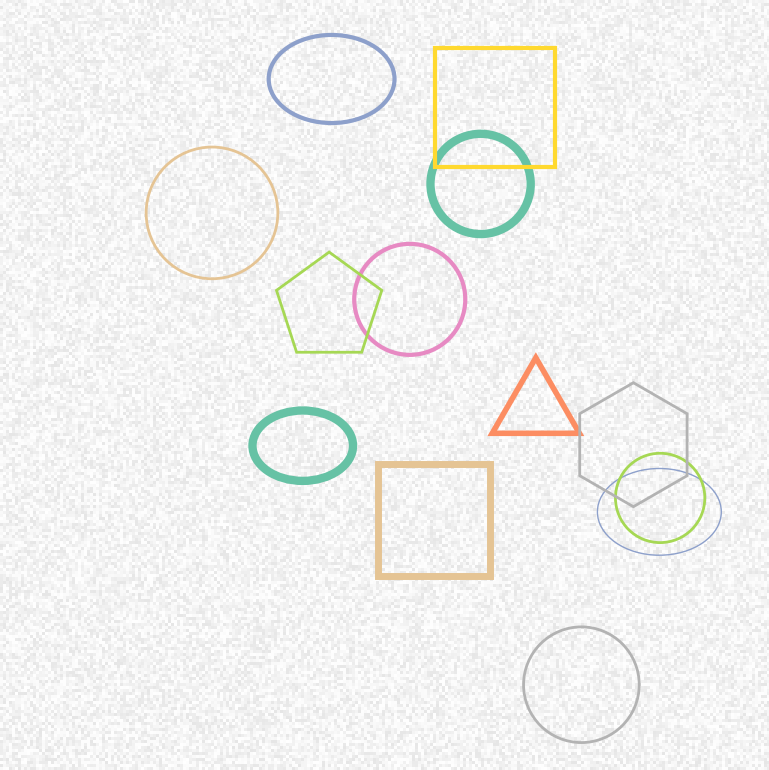[{"shape": "oval", "thickness": 3, "radius": 0.33, "center": [0.393, 0.421]}, {"shape": "circle", "thickness": 3, "radius": 0.33, "center": [0.624, 0.761]}, {"shape": "triangle", "thickness": 2, "radius": 0.33, "center": [0.696, 0.47]}, {"shape": "oval", "thickness": 1.5, "radius": 0.41, "center": [0.431, 0.897]}, {"shape": "oval", "thickness": 0.5, "radius": 0.4, "center": [0.856, 0.335]}, {"shape": "circle", "thickness": 1.5, "radius": 0.36, "center": [0.532, 0.611]}, {"shape": "pentagon", "thickness": 1, "radius": 0.36, "center": [0.427, 0.601]}, {"shape": "circle", "thickness": 1, "radius": 0.29, "center": [0.857, 0.353]}, {"shape": "square", "thickness": 1.5, "radius": 0.39, "center": [0.643, 0.86]}, {"shape": "square", "thickness": 2.5, "radius": 0.36, "center": [0.563, 0.324]}, {"shape": "circle", "thickness": 1, "radius": 0.43, "center": [0.275, 0.724]}, {"shape": "circle", "thickness": 1, "radius": 0.38, "center": [0.755, 0.111]}, {"shape": "hexagon", "thickness": 1, "radius": 0.4, "center": [0.823, 0.422]}]